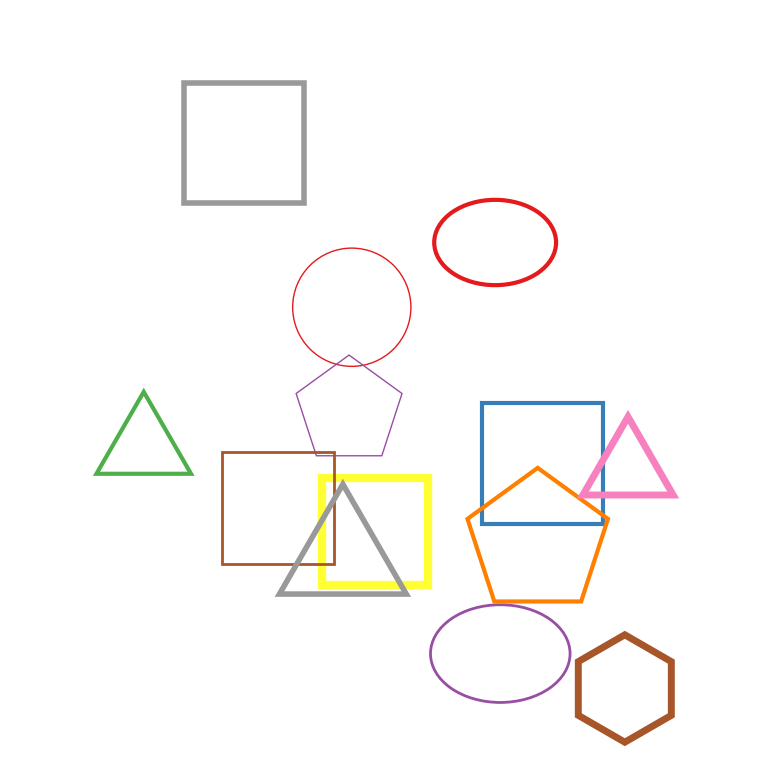[{"shape": "circle", "thickness": 0.5, "radius": 0.38, "center": [0.457, 0.601]}, {"shape": "oval", "thickness": 1.5, "radius": 0.4, "center": [0.643, 0.685]}, {"shape": "square", "thickness": 1.5, "radius": 0.39, "center": [0.705, 0.398]}, {"shape": "triangle", "thickness": 1.5, "radius": 0.35, "center": [0.187, 0.42]}, {"shape": "oval", "thickness": 1, "radius": 0.45, "center": [0.65, 0.151]}, {"shape": "pentagon", "thickness": 0.5, "radius": 0.36, "center": [0.453, 0.467]}, {"shape": "pentagon", "thickness": 1.5, "radius": 0.48, "center": [0.698, 0.296]}, {"shape": "square", "thickness": 3, "radius": 0.35, "center": [0.487, 0.31]}, {"shape": "hexagon", "thickness": 2.5, "radius": 0.35, "center": [0.811, 0.106]}, {"shape": "square", "thickness": 1, "radius": 0.36, "center": [0.361, 0.34]}, {"shape": "triangle", "thickness": 2.5, "radius": 0.34, "center": [0.816, 0.391]}, {"shape": "triangle", "thickness": 2, "radius": 0.48, "center": [0.445, 0.276]}, {"shape": "square", "thickness": 2, "radius": 0.39, "center": [0.317, 0.814]}]